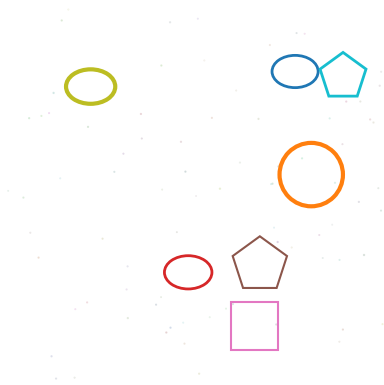[{"shape": "oval", "thickness": 2, "radius": 0.3, "center": [0.766, 0.814]}, {"shape": "circle", "thickness": 3, "radius": 0.41, "center": [0.808, 0.547]}, {"shape": "oval", "thickness": 2, "radius": 0.31, "center": [0.489, 0.293]}, {"shape": "pentagon", "thickness": 1.5, "radius": 0.37, "center": [0.675, 0.312]}, {"shape": "square", "thickness": 1.5, "radius": 0.31, "center": [0.661, 0.153]}, {"shape": "oval", "thickness": 3, "radius": 0.32, "center": [0.235, 0.775]}, {"shape": "pentagon", "thickness": 2, "radius": 0.31, "center": [0.891, 0.801]}]